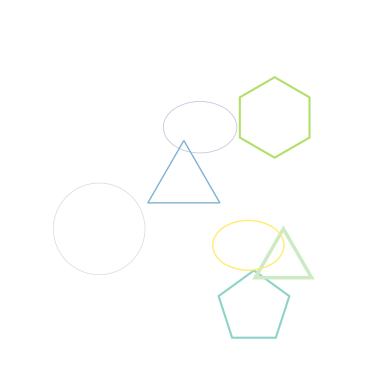[{"shape": "pentagon", "thickness": 1.5, "radius": 0.48, "center": [0.66, 0.201]}, {"shape": "oval", "thickness": 0.5, "radius": 0.48, "center": [0.52, 0.67]}, {"shape": "triangle", "thickness": 1, "radius": 0.54, "center": [0.478, 0.527]}, {"shape": "hexagon", "thickness": 1.5, "radius": 0.52, "center": [0.713, 0.695]}, {"shape": "circle", "thickness": 0.5, "radius": 0.6, "center": [0.258, 0.406]}, {"shape": "triangle", "thickness": 2.5, "radius": 0.42, "center": [0.736, 0.321]}, {"shape": "oval", "thickness": 1, "radius": 0.46, "center": [0.645, 0.363]}]